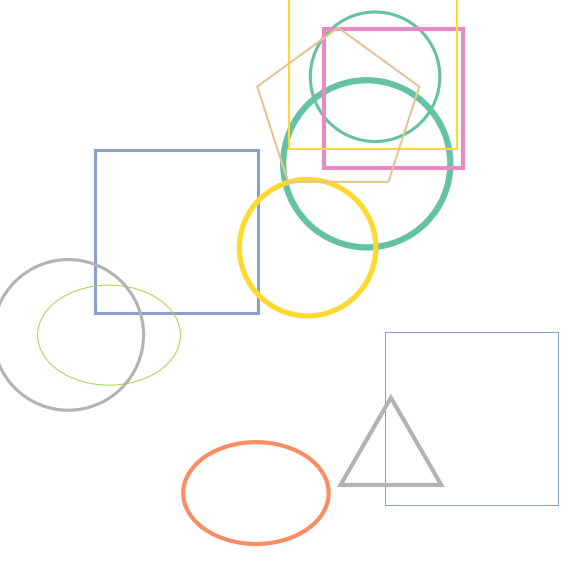[{"shape": "circle", "thickness": 3, "radius": 0.72, "center": [0.635, 0.715]}, {"shape": "circle", "thickness": 1.5, "radius": 0.56, "center": [0.649, 0.866]}, {"shape": "oval", "thickness": 2, "radius": 0.63, "center": [0.443, 0.145]}, {"shape": "square", "thickness": 0.5, "radius": 0.75, "center": [0.816, 0.275]}, {"shape": "square", "thickness": 1.5, "radius": 0.71, "center": [0.306, 0.598]}, {"shape": "square", "thickness": 2, "radius": 0.6, "center": [0.682, 0.829]}, {"shape": "oval", "thickness": 0.5, "radius": 0.62, "center": [0.189, 0.419]}, {"shape": "square", "thickness": 1, "radius": 0.73, "center": [0.646, 0.886]}, {"shape": "circle", "thickness": 2.5, "radius": 0.59, "center": [0.533, 0.57]}, {"shape": "pentagon", "thickness": 1, "radius": 0.74, "center": [0.586, 0.804]}, {"shape": "triangle", "thickness": 2, "radius": 0.5, "center": [0.677, 0.21]}, {"shape": "circle", "thickness": 1.5, "radius": 0.65, "center": [0.118, 0.419]}]